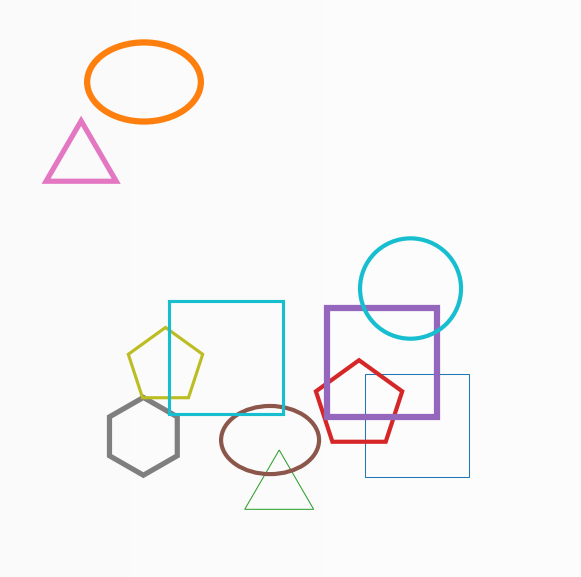[{"shape": "square", "thickness": 0.5, "radius": 0.45, "center": [0.717, 0.262]}, {"shape": "oval", "thickness": 3, "radius": 0.49, "center": [0.248, 0.857]}, {"shape": "triangle", "thickness": 0.5, "radius": 0.34, "center": [0.48, 0.151]}, {"shape": "pentagon", "thickness": 2, "radius": 0.39, "center": [0.618, 0.297]}, {"shape": "square", "thickness": 3, "radius": 0.47, "center": [0.657, 0.372]}, {"shape": "oval", "thickness": 2, "radius": 0.42, "center": [0.465, 0.237]}, {"shape": "triangle", "thickness": 2.5, "radius": 0.35, "center": [0.14, 0.72]}, {"shape": "hexagon", "thickness": 2.5, "radius": 0.34, "center": [0.247, 0.244]}, {"shape": "pentagon", "thickness": 1.5, "radius": 0.34, "center": [0.285, 0.365]}, {"shape": "square", "thickness": 1.5, "radius": 0.49, "center": [0.388, 0.38]}, {"shape": "circle", "thickness": 2, "radius": 0.43, "center": [0.706, 0.5]}]